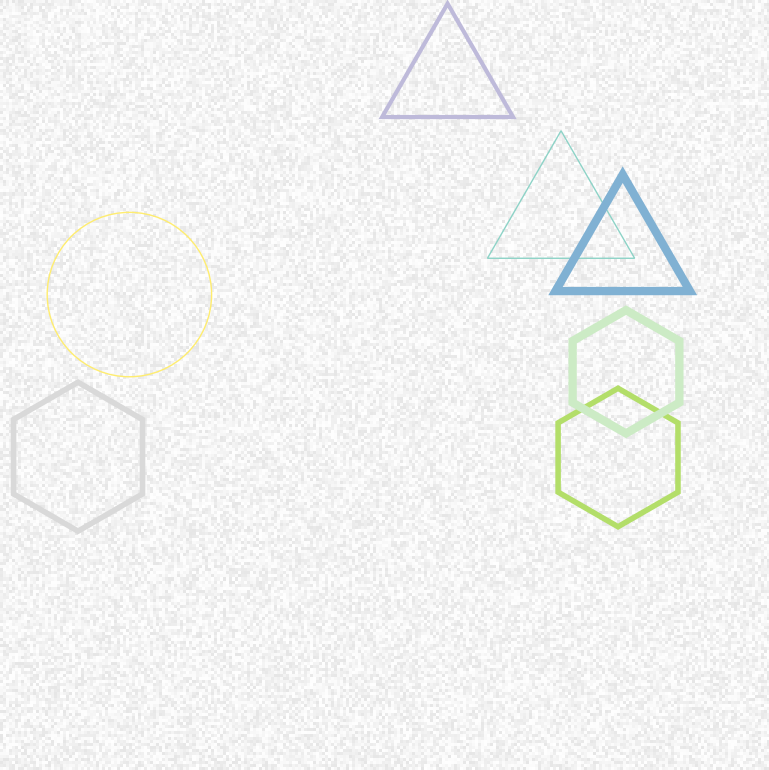[{"shape": "triangle", "thickness": 0.5, "radius": 0.55, "center": [0.729, 0.72]}, {"shape": "triangle", "thickness": 1.5, "radius": 0.49, "center": [0.581, 0.897]}, {"shape": "triangle", "thickness": 3, "radius": 0.5, "center": [0.809, 0.672]}, {"shape": "hexagon", "thickness": 2, "radius": 0.45, "center": [0.803, 0.406]}, {"shape": "hexagon", "thickness": 2, "radius": 0.48, "center": [0.101, 0.407]}, {"shape": "hexagon", "thickness": 3, "radius": 0.4, "center": [0.813, 0.517]}, {"shape": "circle", "thickness": 0.5, "radius": 0.53, "center": [0.168, 0.617]}]